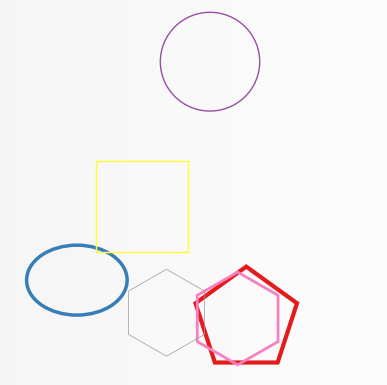[{"shape": "pentagon", "thickness": 3, "radius": 0.69, "center": [0.636, 0.17]}, {"shape": "oval", "thickness": 2.5, "radius": 0.65, "center": [0.198, 0.272]}, {"shape": "circle", "thickness": 1, "radius": 0.64, "center": [0.542, 0.84]}, {"shape": "square", "thickness": 1, "radius": 0.59, "center": [0.366, 0.463]}, {"shape": "hexagon", "thickness": 2, "radius": 0.6, "center": [0.613, 0.173]}, {"shape": "hexagon", "thickness": 0.5, "radius": 0.56, "center": [0.43, 0.188]}]